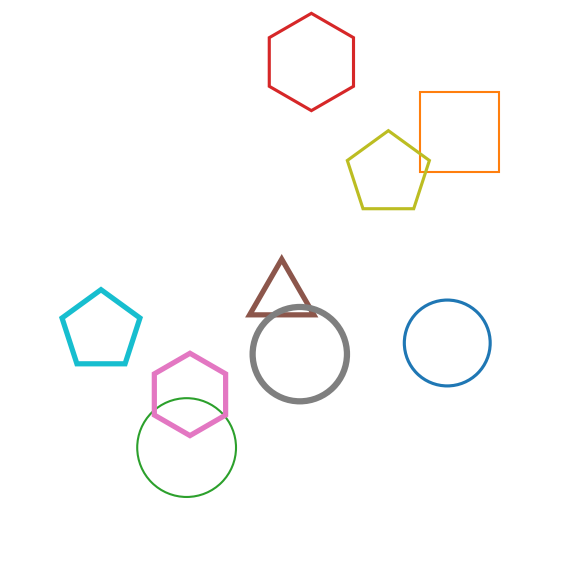[{"shape": "circle", "thickness": 1.5, "radius": 0.37, "center": [0.774, 0.405]}, {"shape": "square", "thickness": 1, "radius": 0.34, "center": [0.795, 0.771]}, {"shape": "circle", "thickness": 1, "radius": 0.43, "center": [0.323, 0.224]}, {"shape": "hexagon", "thickness": 1.5, "radius": 0.42, "center": [0.539, 0.892]}, {"shape": "triangle", "thickness": 2.5, "radius": 0.32, "center": [0.488, 0.486]}, {"shape": "hexagon", "thickness": 2.5, "radius": 0.36, "center": [0.329, 0.316]}, {"shape": "circle", "thickness": 3, "radius": 0.41, "center": [0.519, 0.386]}, {"shape": "pentagon", "thickness": 1.5, "radius": 0.37, "center": [0.672, 0.698]}, {"shape": "pentagon", "thickness": 2.5, "radius": 0.35, "center": [0.175, 0.427]}]